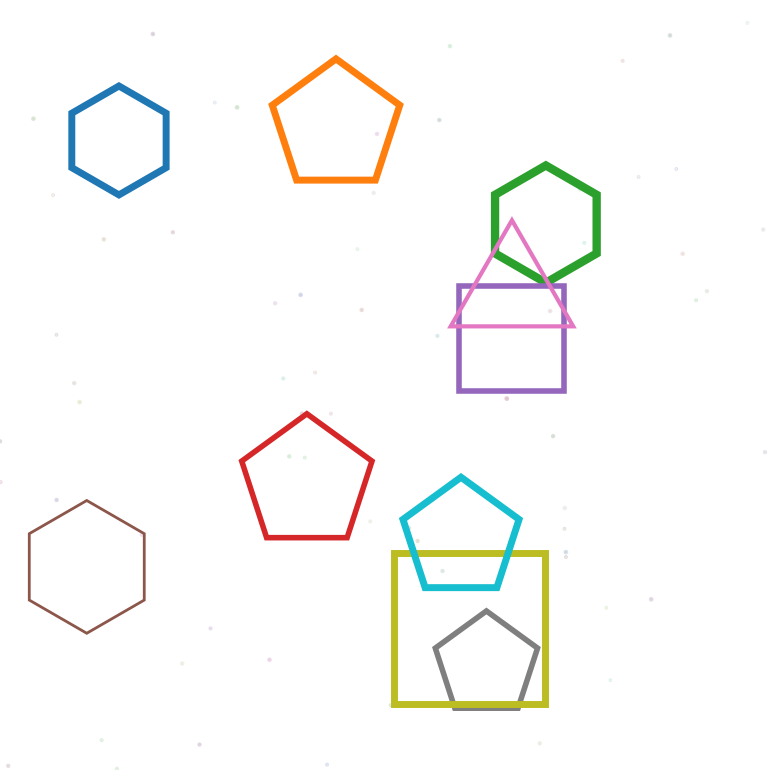[{"shape": "hexagon", "thickness": 2.5, "radius": 0.35, "center": [0.154, 0.818]}, {"shape": "pentagon", "thickness": 2.5, "radius": 0.44, "center": [0.436, 0.836]}, {"shape": "hexagon", "thickness": 3, "radius": 0.38, "center": [0.709, 0.709]}, {"shape": "pentagon", "thickness": 2, "radius": 0.44, "center": [0.399, 0.374]}, {"shape": "square", "thickness": 2, "radius": 0.34, "center": [0.665, 0.561]}, {"shape": "hexagon", "thickness": 1, "radius": 0.43, "center": [0.113, 0.264]}, {"shape": "triangle", "thickness": 1.5, "radius": 0.46, "center": [0.665, 0.622]}, {"shape": "pentagon", "thickness": 2, "radius": 0.35, "center": [0.632, 0.137]}, {"shape": "square", "thickness": 2.5, "radius": 0.49, "center": [0.61, 0.184]}, {"shape": "pentagon", "thickness": 2.5, "radius": 0.4, "center": [0.599, 0.301]}]